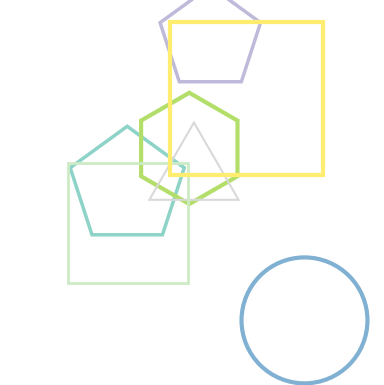[{"shape": "pentagon", "thickness": 2.5, "radius": 0.78, "center": [0.33, 0.516]}, {"shape": "pentagon", "thickness": 2.5, "radius": 0.69, "center": [0.546, 0.899]}, {"shape": "circle", "thickness": 3, "radius": 0.82, "center": [0.791, 0.168]}, {"shape": "hexagon", "thickness": 3, "radius": 0.72, "center": [0.492, 0.615]}, {"shape": "triangle", "thickness": 1.5, "radius": 0.67, "center": [0.504, 0.548]}, {"shape": "square", "thickness": 2, "radius": 0.78, "center": [0.332, 0.422]}, {"shape": "square", "thickness": 3, "radius": 0.99, "center": [0.641, 0.744]}]